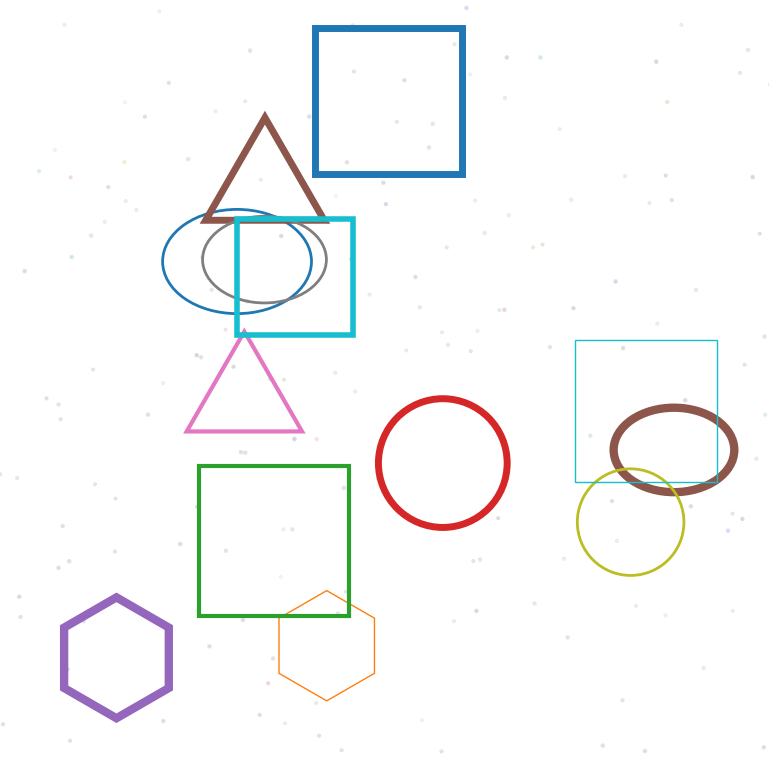[{"shape": "oval", "thickness": 1, "radius": 0.48, "center": [0.308, 0.66]}, {"shape": "square", "thickness": 2.5, "radius": 0.48, "center": [0.505, 0.869]}, {"shape": "hexagon", "thickness": 0.5, "radius": 0.36, "center": [0.424, 0.161]}, {"shape": "square", "thickness": 1.5, "radius": 0.49, "center": [0.355, 0.297]}, {"shape": "circle", "thickness": 2.5, "radius": 0.42, "center": [0.575, 0.399]}, {"shape": "hexagon", "thickness": 3, "radius": 0.39, "center": [0.151, 0.146]}, {"shape": "triangle", "thickness": 2.5, "radius": 0.44, "center": [0.344, 0.758]}, {"shape": "oval", "thickness": 3, "radius": 0.39, "center": [0.875, 0.416]}, {"shape": "triangle", "thickness": 1.5, "radius": 0.43, "center": [0.317, 0.483]}, {"shape": "oval", "thickness": 1, "radius": 0.4, "center": [0.343, 0.663]}, {"shape": "circle", "thickness": 1, "radius": 0.35, "center": [0.819, 0.322]}, {"shape": "square", "thickness": 2, "radius": 0.38, "center": [0.384, 0.64]}, {"shape": "square", "thickness": 0.5, "radius": 0.46, "center": [0.839, 0.466]}]